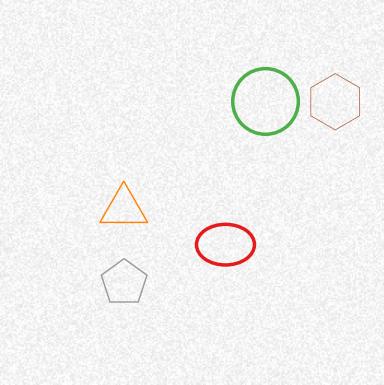[{"shape": "oval", "thickness": 2.5, "radius": 0.38, "center": [0.586, 0.365]}, {"shape": "circle", "thickness": 2.5, "radius": 0.43, "center": [0.69, 0.736]}, {"shape": "triangle", "thickness": 1, "radius": 0.36, "center": [0.321, 0.458]}, {"shape": "hexagon", "thickness": 0.5, "radius": 0.37, "center": [0.871, 0.736]}, {"shape": "pentagon", "thickness": 1, "radius": 0.31, "center": [0.322, 0.266]}]